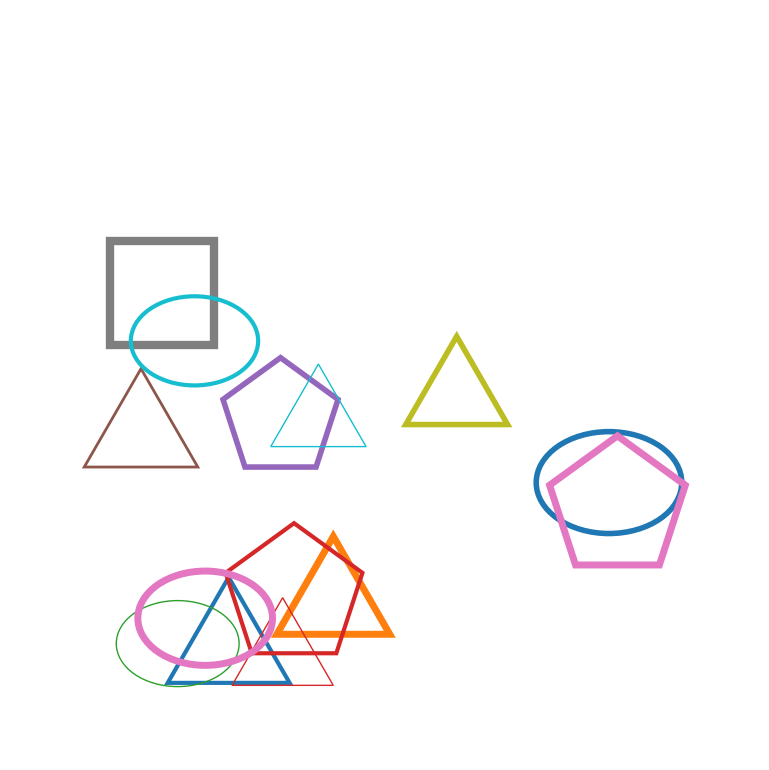[{"shape": "oval", "thickness": 2, "radius": 0.47, "center": [0.791, 0.373]}, {"shape": "triangle", "thickness": 1.5, "radius": 0.46, "center": [0.297, 0.159]}, {"shape": "triangle", "thickness": 2.5, "radius": 0.42, "center": [0.433, 0.219]}, {"shape": "oval", "thickness": 0.5, "radius": 0.4, "center": [0.231, 0.164]}, {"shape": "triangle", "thickness": 0.5, "radius": 0.38, "center": [0.367, 0.148]}, {"shape": "pentagon", "thickness": 1.5, "radius": 0.47, "center": [0.382, 0.227]}, {"shape": "pentagon", "thickness": 2, "radius": 0.39, "center": [0.364, 0.457]}, {"shape": "triangle", "thickness": 1, "radius": 0.43, "center": [0.183, 0.436]}, {"shape": "pentagon", "thickness": 2.5, "radius": 0.46, "center": [0.802, 0.341]}, {"shape": "oval", "thickness": 2.5, "radius": 0.44, "center": [0.266, 0.197]}, {"shape": "square", "thickness": 3, "radius": 0.34, "center": [0.21, 0.619]}, {"shape": "triangle", "thickness": 2, "radius": 0.38, "center": [0.593, 0.487]}, {"shape": "oval", "thickness": 1.5, "radius": 0.41, "center": [0.253, 0.557]}, {"shape": "triangle", "thickness": 0.5, "radius": 0.36, "center": [0.414, 0.456]}]